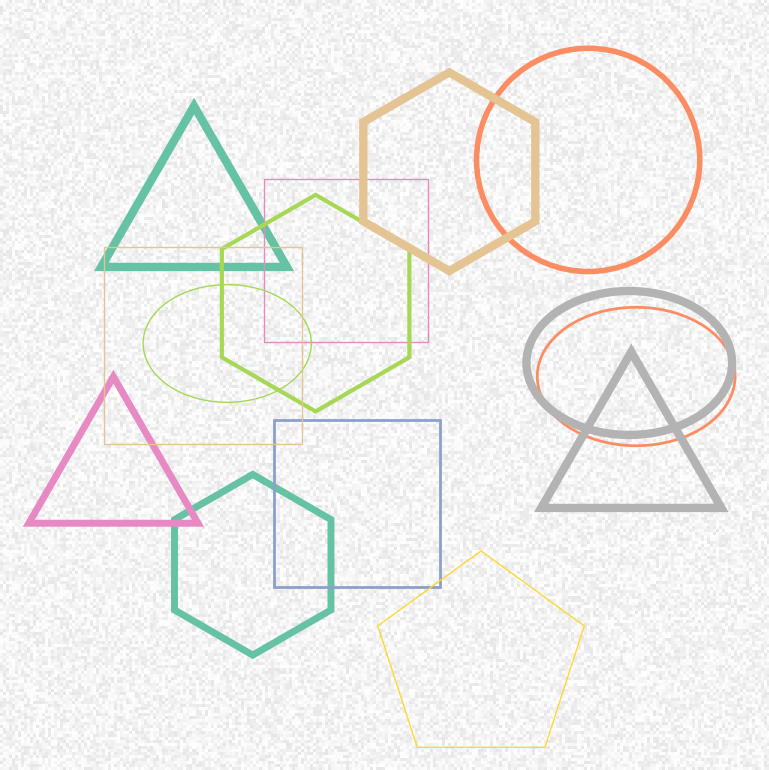[{"shape": "triangle", "thickness": 3, "radius": 0.7, "center": [0.252, 0.723]}, {"shape": "hexagon", "thickness": 2.5, "radius": 0.59, "center": [0.328, 0.267]}, {"shape": "circle", "thickness": 2, "radius": 0.72, "center": [0.764, 0.792]}, {"shape": "oval", "thickness": 1, "radius": 0.64, "center": [0.826, 0.511]}, {"shape": "square", "thickness": 1, "radius": 0.54, "center": [0.464, 0.347]}, {"shape": "square", "thickness": 0.5, "radius": 0.53, "center": [0.449, 0.662]}, {"shape": "triangle", "thickness": 2.5, "radius": 0.63, "center": [0.147, 0.384]}, {"shape": "hexagon", "thickness": 1.5, "radius": 0.7, "center": [0.41, 0.606]}, {"shape": "oval", "thickness": 0.5, "radius": 0.55, "center": [0.295, 0.554]}, {"shape": "pentagon", "thickness": 0.5, "radius": 0.71, "center": [0.625, 0.144]}, {"shape": "hexagon", "thickness": 3, "radius": 0.64, "center": [0.584, 0.777]}, {"shape": "square", "thickness": 0.5, "radius": 0.64, "center": [0.263, 0.551]}, {"shape": "triangle", "thickness": 3, "radius": 0.68, "center": [0.82, 0.408]}, {"shape": "oval", "thickness": 3, "radius": 0.67, "center": [0.817, 0.529]}]